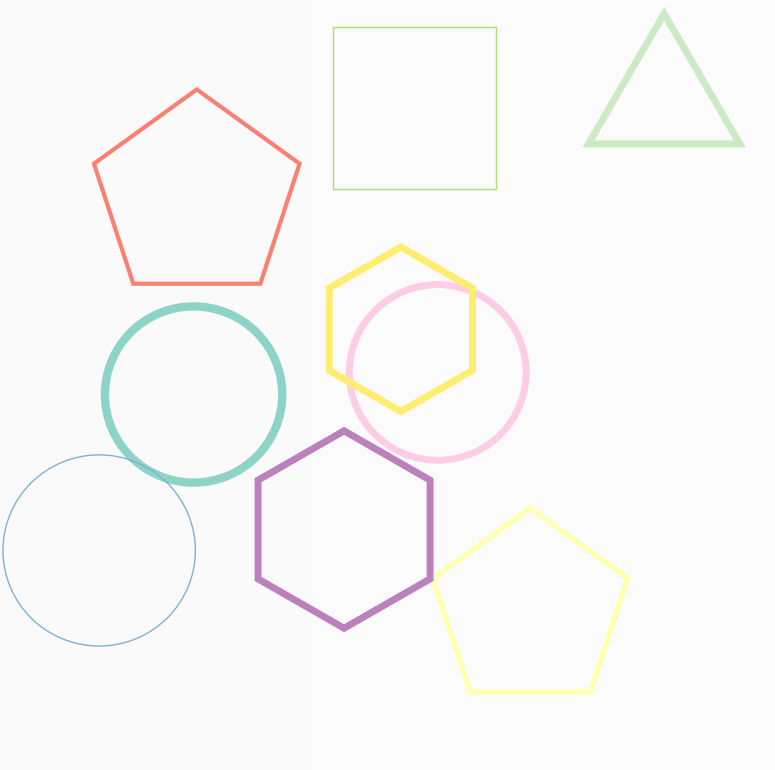[{"shape": "circle", "thickness": 3, "radius": 0.57, "center": [0.25, 0.488]}, {"shape": "pentagon", "thickness": 2, "radius": 0.66, "center": [0.684, 0.208]}, {"shape": "pentagon", "thickness": 1.5, "radius": 0.7, "center": [0.254, 0.744]}, {"shape": "circle", "thickness": 0.5, "radius": 0.62, "center": [0.128, 0.285]}, {"shape": "square", "thickness": 0.5, "radius": 0.53, "center": [0.535, 0.86]}, {"shape": "circle", "thickness": 2.5, "radius": 0.57, "center": [0.565, 0.516]}, {"shape": "hexagon", "thickness": 2.5, "radius": 0.64, "center": [0.444, 0.312]}, {"shape": "triangle", "thickness": 2.5, "radius": 0.56, "center": [0.857, 0.869]}, {"shape": "hexagon", "thickness": 2.5, "radius": 0.53, "center": [0.517, 0.572]}]